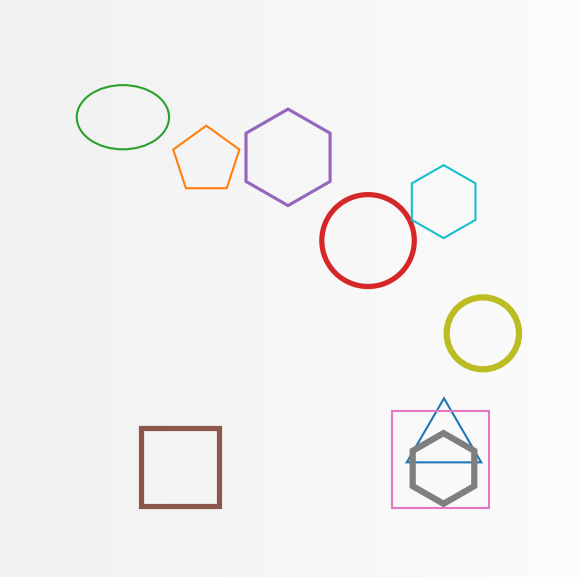[{"shape": "triangle", "thickness": 1, "radius": 0.37, "center": [0.764, 0.235]}, {"shape": "pentagon", "thickness": 1, "radius": 0.3, "center": [0.355, 0.722]}, {"shape": "oval", "thickness": 1, "radius": 0.4, "center": [0.211, 0.796]}, {"shape": "circle", "thickness": 2.5, "radius": 0.4, "center": [0.633, 0.583]}, {"shape": "hexagon", "thickness": 1.5, "radius": 0.42, "center": [0.496, 0.727]}, {"shape": "square", "thickness": 2.5, "radius": 0.34, "center": [0.31, 0.19]}, {"shape": "square", "thickness": 1, "radius": 0.42, "center": [0.759, 0.203]}, {"shape": "hexagon", "thickness": 3, "radius": 0.31, "center": [0.763, 0.188]}, {"shape": "circle", "thickness": 3, "radius": 0.31, "center": [0.831, 0.422]}, {"shape": "hexagon", "thickness": 1, "radius": 0.32, "center": [0.763, 0.65]}]